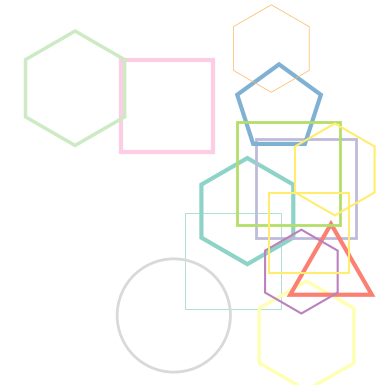[{"shape": "hexagon", "thickness": 3, "radius": 0.69, "center": [0.642, 0.452]}, {"shape": "square", "thickness": 0.5, "radius": 0.63, "center": [0.605, 0.322]}, {"shape": "hexagon", "thickness": 2.5, "radius": 0.71, "center": [0.796, 0.128]}, {"shape": "square", "thickness": 2, "radius": 0.65, "center": [0.795, 0.51]}, {"shape": "triangle", "thickness": 3, "radius": 0.61, "center": [0.86, 0.296]}, {"shape": "pentagon", "thickness": 3, "radius": 0.57, "center": [0.725, 0.719]}, {"shape": "hexagon", "thickness": 0.5, "radius": 0.57, "center": [0.705, 0.874]}, {"shape": "square", "thickness": 2, "radius": 0.67, "center": [0.749, 0.549]}, {"shape": "square", "thickness": 3, "radius": 0.6, "center": [0.435, 0.725]}, {"shape": "circle", "thickness": 2, "radius": 0.74, "center": [0.451, 0.181]}, {"shape": "hexagon", "thickness": 1.5, "radius": 0.54, "center": [0.783, 0.295]}, {"shape": "hexagon", "thickness": 2.5, "radius": 0.74, "center": [0.195, 0.771]}, {"shape": "square", "thickness": 1.5, "radius": 0.52, "center": [0.802, 0.395]}, {"shape": "hexagon", "thickness": 1.5, "radius": 0.6, "center": [0.87, 0.56]}]